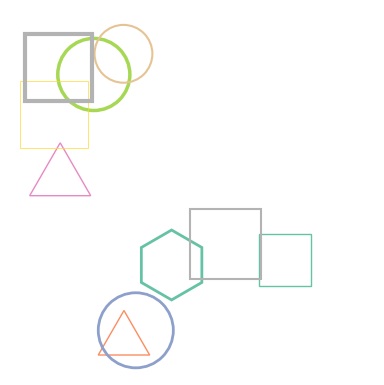[{"shape": "hexagon", "thickness": 2, "radius": 0.45, "center": [0.446, 0.312]}, {"shape": "square", "thickness": 1, "radius": 0.34, "center": [0.74, 0.324]}, {"shape": "triangle", "thickness": 1, "radius": 0.39, "center": [0.322, 0.116]}, {"shape": "circle", "thickness": 2, "radius": 0.49, "center": [0.353, 0.142]}, {"shape": "triangle", "thickness": 1, "radius": 0.46, "center": [0.156, 0.537]}, {"shape": "circle", "thickness": 2.5, "radius": 0.47, "center": [0.244, 0.807]}, {"shape": "square", "thickness": 0.5, "radius": 0.44, "center": [0.14, 0.703]}, {"shape": "circle", "thickness": 1.5, "radius": 0.38, "center": [0.321, 0.86]}, {"shape": "square", "thickness": 1.5, "radius": 0.46, "center": [0.586, 0.366]}, {"shape": "square", "thickness": 3, "radius": 0.43, "center": [0.153, 0.824]}]